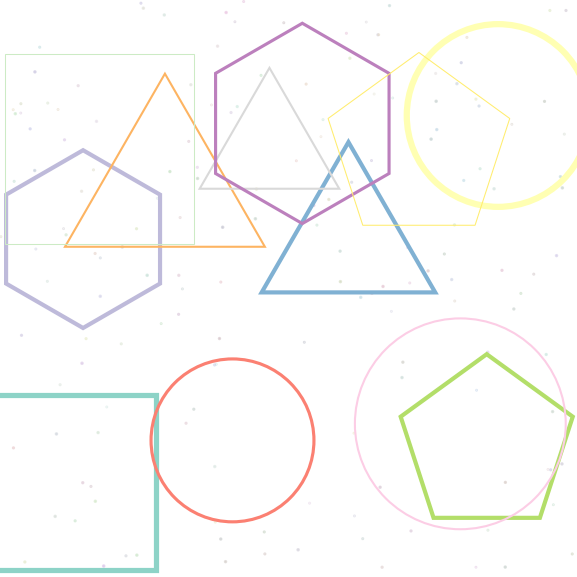[{"shape": "square", "thickness": 2.5, "radius": 0.76, "center": [0.118, 0.163]}, {"shape": "circle", "thickness": 3, "radius": 0.79, "center": [0.863, 0.799]}, {"shape": "hexagon", "thickness": 2, "radius": 0.77, "center": [0.144, 0.585]}, {"shape": "circle", "thickness": 1.5, "radius": 0.71, "center": [0.403, 0.237]}, {"shape": "triangle", "thickness": 2, "radius": 0.87, "center": [0.603, 0.58]}, {"shape": "triangle", "thickness": 1, "radius": 1.0, "center": [0.286, 0.672]}, {"shape": "pentagon", "thickness": 2, "radius": 0.78, "center": [0.843, 0.229]}, {"shape": "circle", "thickness": 1, "radius": 0.91, "center": [0.797, 0.265]}, {"shape": "triangle", "thickness": 1, "radius": 0.7, "center": [0.467, 0.742]}, {"shape": "hexagon", "thickness": 1.5, "radius": 0.87, "center": [0.523, 0.785]}, {"shape": "square", "thickness": 0.5, "radius": 0.82, "center": [0.173, 0.741]}, {"shape": "pentagon", "thickness": 0.5, "radius": 0.83, "center": [0.725, 0.743]}]